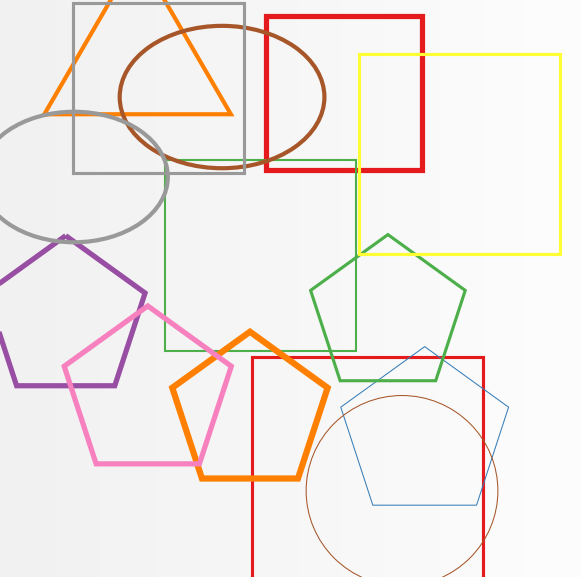[{"shape": "square", "thickness": 2.5, "radius": 0.67, "center": [0.591, 0.838]}, {"shape": "square", "thickness": 1.5, "radius": 1.0, "center": [0.632, 0.182]}, {"shape": "pentagon", "thickness": 0.5, "radius": 0.76, "center": [0.731, 0.247]}, {"shape": "pentagon", "thickness": 1.5, "radius": 0.7, "center": [0.667, 0.453]}, {"shape": "square", "thickness": 1, "radius": 0.82, "center": [0.448, 0.556]}, {"shape": "pentagon", "thickness": 2.5, "radius": 0.72, "center": [0.113, 0.447]}, {"shape": "triangle", "thickness": 2, "radius": 0.93, "center": [0.237, 0.894]}, {"shape": "pentagon", "thickness": 3, "radius": 0.7, "center": [0.43, 0.284]}, {"shape": "square", "thickness": 1.5, "radius": 0.86, "center": [0.791, 0.732]}, {"shape": "oval", "thickness": 2, "radius": 0.88, "center": [0.382, 0.831]}, {"shape": "circle", "thickness": 0.5, "radius": 0.82, "center": [0.692, 0.149]}, {"shape": "pentagon", "thickness": 2.5, "radius": 0.76, "center": [0.254, 0.318]}, {"shape": "square", "thickness": 1.5, "radius": 0.74, "center": [0.272, 0.847]}, {"shape": "oval", "thickness": 2, "radius": 0.81, "center": [0.127, 0.693]}]